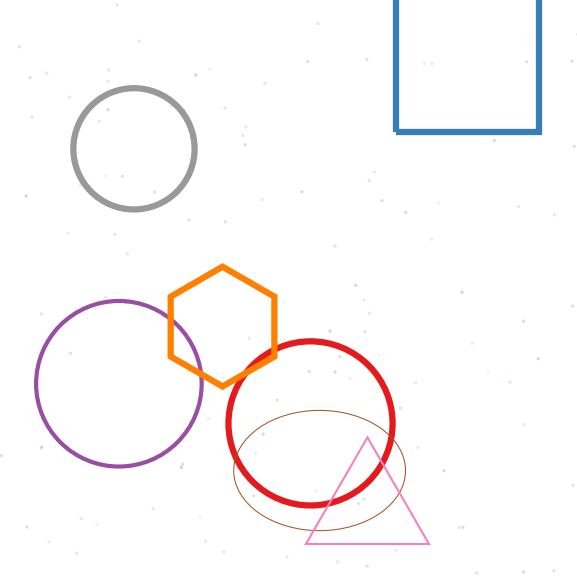[{"shape": "circle", "thickness": 3, "radius": 0.71, "center": [0.538, 0.266]}, {"shape": "square", "thickness": 3, "radius": 0.62, "center": [0.809, 0.895]}, {"shape": "circle", "thickness": 2, "radius": 0.72, "center": [0.206, 0.335]}, {"shape": "hexagon", "thickness": 3, "radius": 0.52, "center": [0.385, 0.434]}, {"shape": "oval", "thickness": 0.5, "radius": 0.74, "center": [0.553, 0.184]}, {"shape": "triangle", "thickness": 1, "radius": 0.62, "center": [0.636, 0.119]}, {"shape": "circle", "thickness": 3, "radius": 0.52, "center": [0.232, 0.741]}]